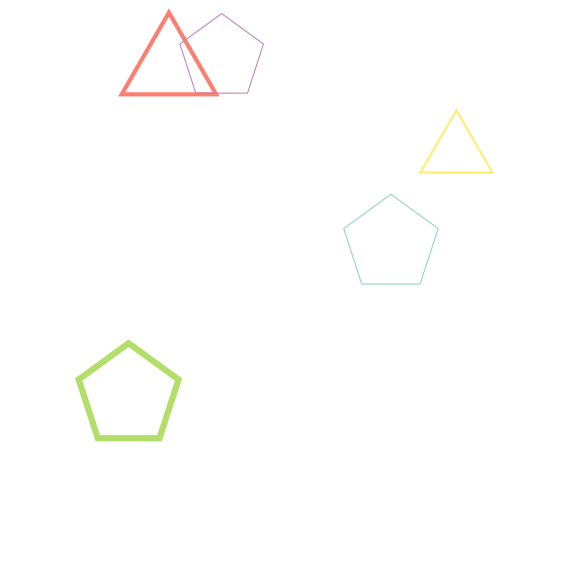[{"shape": "pentagon", "thickness": 0.5, "radius": 0.43, "center": [0.677, 0.577]}, {"shape": "triangle", "thickness": 2, "radius": 0.47, "center": [0.293, 0.883]}, {"shape": "pentagon", "thickness": 3, "radius": 0.45, "center": [0.223, 0.314]}, {"shape": "pentagon", "thickness": 0.5, "radius": 0.38, "center": [0.384, 0.899]}, {"shape": "triangle", "thickness": 1, "radius": 0.36, "center": [0.79, 0.736]}]